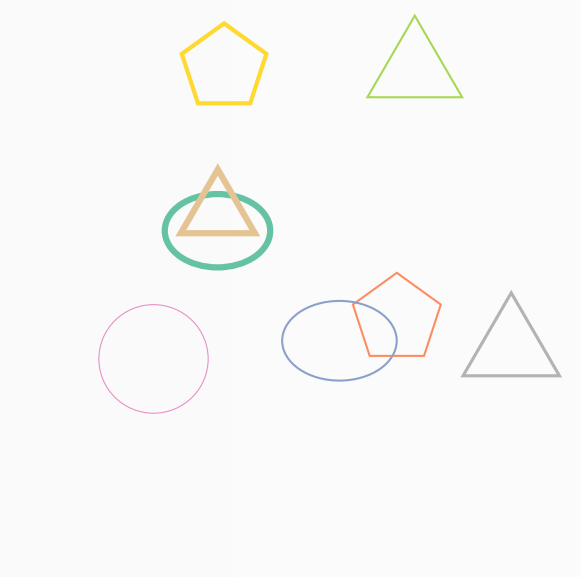[{"shape": "oval", "thickness": 3, "radius": 0.45, "center": [0.374, 0.6]}, {"shape": "pentagon", "thickness": 1, "radius": 0.4, "center": [0.683, 0.447]}, {"shape": "oval", "thickness": 1, "radius": 0.49, "center": [0.584, 0.409]}, {"shape": "circle", "thickness": 0.5, "radius": 0.47, "center": [0.264, 0.378]}, {"shape": "triangle", "thickness": 1, "radius": 0.47, "center": [0.714, 0.878]}, {"shape": "pentagon", "thickness": 2, "radius": 0.38, "center": [0.386, 0.882]}, {"shape": "triangle", "thickness": 3, "radius": 0.37, "center": [0.375, 0.632]}, {"shape": "triangle", "thickness": 1.5, "radius": 0.48, "center": [0.88, 0.396]}]